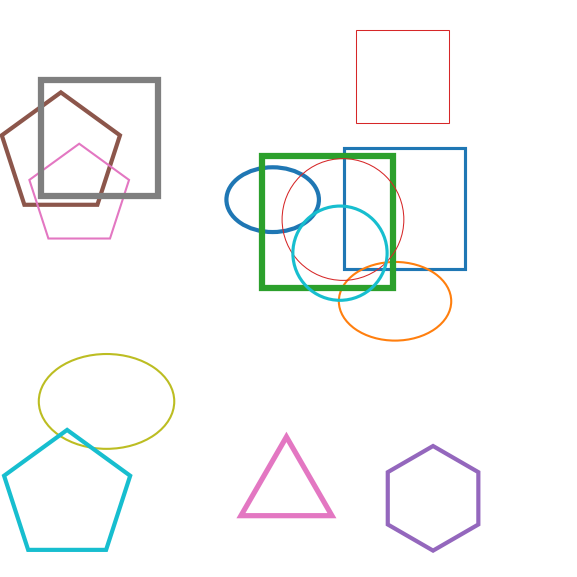[{"shape": "oval", "thickness": 2, "radius": 0.4, "center": [0.472, 0.653]}, {"shape": "square", "thickness": 1.5, "radius": 0.52, "center": [0.7, 0.638]}, {"shape": "oval", "thickness": 1, "radius": 0.49, "center": [0.684, 0.477]}, {"shape": "square", "thickness": 3, "radius": 0.57, "center": [0.567, 0.615]}, {"shape": "circle", "thickness": 0.5, "radius": 0.53, "center": [0.594, 0.619]}, {"shape": "square", "thickness": 0.5, "radius": 0.4, "center": [0.697, 0.867]}, {"shape": "hexagon", "thickness": 2, "radius": 0.45, "center": [0.75, 0.136]}, {"shape": "pentagon", "thickness": 2, "radius": 0.54, "center": [0.105, 0.732]}, {"shape": "triangle", "thickness": 2.5, "radius": 0.45, "center": [0.496, 0.152]}, {"shape": "pentagon", "thickness": 1, "radius": 0.45, "center": [0.137, 0.66]}, {"shape": "square", "thickness": 3, "radius": 0.5, "center": [0.172, 0.76]}, {"shape": "oval", "thickness": 1, "radius": 0.59, "center": [0.184, 0.304]}, {"shape": "pentagon", "thickness": 2, "radius": 0.57, "center": [0.116, 0.14]}, {"shape": "circle", "thickness": 1.5, "radius": 0.41, "center": [0.589, 0.561]}]